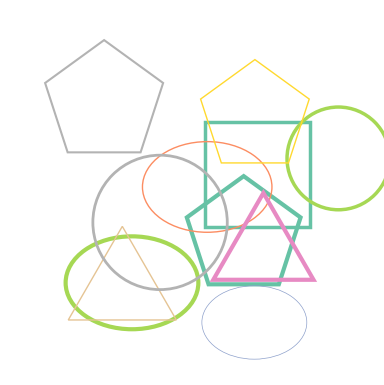[{"shape": "pentagon", "thickness": 3, "radius": 0.78, "center": [0.633, 0.387]}, {"shape": "square", "thickness": 2.5, "radius": 0.68, "center": [0.668, 0.546]}, {"shape": "oval", "thickness": 1, "radius": 0.84, "center": [0.538, 0.514]}, {"shape": "oval", "thickness": 0.5, "radius": 0.68, "center": [0.661, 0.162]}, {"shape": "triangle", "thickness": 3, "radius": 0.75, "center": [0.684, 0.348]}, {"shape": "oval", "thickness": 3, "radius": 0.86, "center": [0.343, 0.265]}, {"shape": "circle", "thickness": 2.5, "radius": 0.67, "center": [0.879, 0.589]}, {"shape": "pentagon", "thickness": 1, "radius": 0.74, "center": [0.662, 0.697]}, {"shape": "triangle", "thickness": 1, "radius": 0.81, "center": [0.318, 0.25]}, {"shape": "pentagon", "thickness": 1.5, "radius": 0.81, "center": [0.27, 0.735]}, {"shape": "circle", "thickness": 2, "radius": 0.87, "center": [0.416, 0.422]}]